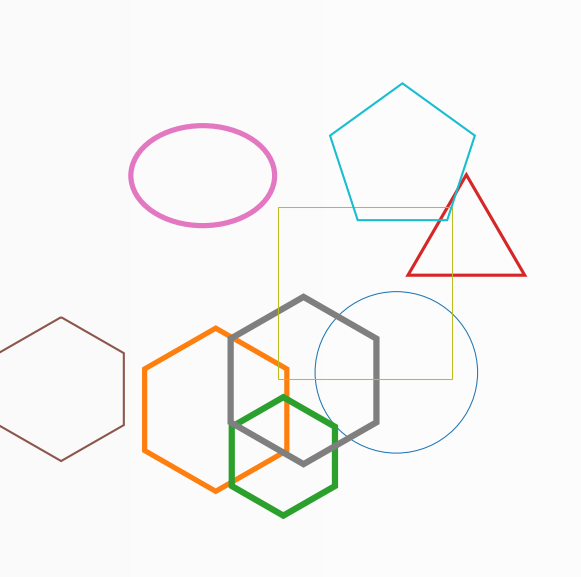[{"shape": "circle", "thickness": 0.5, "radius": 0.7, "center": [0.682, 0.354]}, {"shape": "hexagon", "thickness": 2.5, "radius": 0.71, "center": [0.371, 0.29]}, {"shape": "hexagon", "thickness": 3, "radius": 0.51, "center": [0.487, 0.209]}, {"shape": "triangle", "thickness": 1.5, "radius": 0.58, "center": [0.802, 0.581]}, {"shape": "hexagon", "thickness": 1, "radius": 0.62, "center": [0.105, 0.325]}, {"shape": "oval", "thickness": 2.5, "radius": 0.62, "center": [0.349, 0.695]}, {"shape": "hexagon", "thickness": 3, "radius": 0.72, "center": [0.522, 0.34]}, {"shape": "square", "thickness": 0.5, "radius": 0.75, "center": [0.628, 0.492]}, {"shape": "pentagon", "thickness": 1, "radius": 0.65, "center": [0.692, 0.724]}]